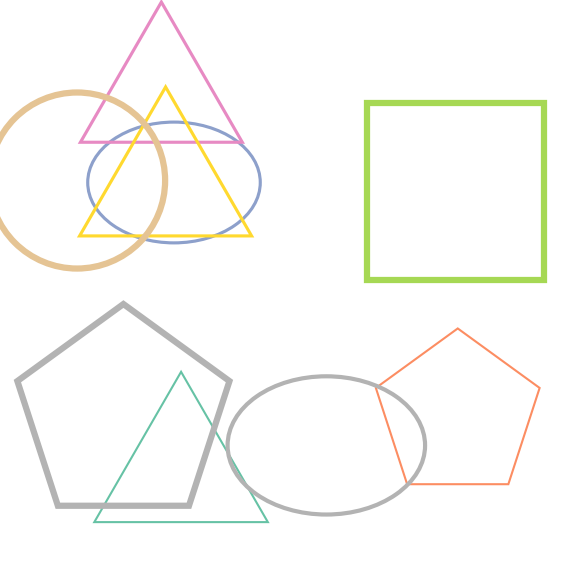[{"shape": "triangle", "thickness": 1, "radius": 0.87, "center": [0.314, 0.182]}, {"shape": "pentagon", "thickness": 1, "radius": 0.75, "center": [0.793, 0.281]}, {"shape": "oval", "thickness": 1.5, "radius": 0.75, "center": [0.301, 0.683]}, {"shape": "triangle", "thickness": 1.5, "radius": 0.81, "center": [0.279, 0.834]}, {"shape": "square", "thickness": 3, "radius": 0.77, "center": [0.788, 0.667]}, {"shape": "triangle", "thickness": 1.5, "radius": 0.86, "center": [0.287, 0.677]}, {"shape": "circle", "thickness": 3, "radius": 0.76, "center": [0.134, 0.687]}, {"shape": "pentagon", "thickness": 3, "radius": 0.97, "center": [0.214, 0.28]}, {"shape": "oval", "thickness": 2, "radius": 0.85, "center": [0.565, 0.228]}]